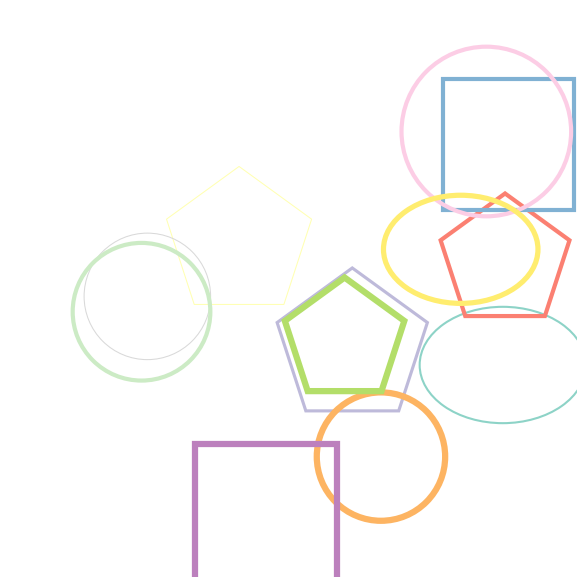[{"shape": "oval", "thickness": 1, "radius": 0.72, "center": [0.871, 0.367]}, {"shape": "pentagon", "thickness": 0.5, "radius": 0.66, "center": [0.414, 0.579]}, {"shape": "pentagon", "thickness": 1.5, "radius": 0.68, "center": [0.61, 0.398]}, {"shape": "pentagon", "thickness": 2, "radius": 0.59, "center": [0.875, 0.547]}, {"shape": "square", "thickness": 2, "radius": 0.57, "center": [0.881, 0.748]}, {"shape": "circle", "thickness": 3, "radius": 0.56, "center": [0.66, 0.209]}, {"shape": "pentagon", "thickness": 3, "radius": 0.54, "center": [0.597, 0.41]}, {"shape": "circle", "thickness": 2, "radius": 0.73, "center": [0.842, 0.771]}, {"shape": "circle", "thickness": 0.5, "radius": 0.55, "center": [0.255, 0.486]}, {"shape": "square", "thickness": 3, "radius": 0.62, "center": [0.461, 0.107]}, {"shape": "circle", "thickness": 2, "radius": 0.6, "center": [0.245, 0.459]}, {"shape": "oval", "thickness": 2.5, "radius": 0.67, "center": [0.798, 0.567]}]